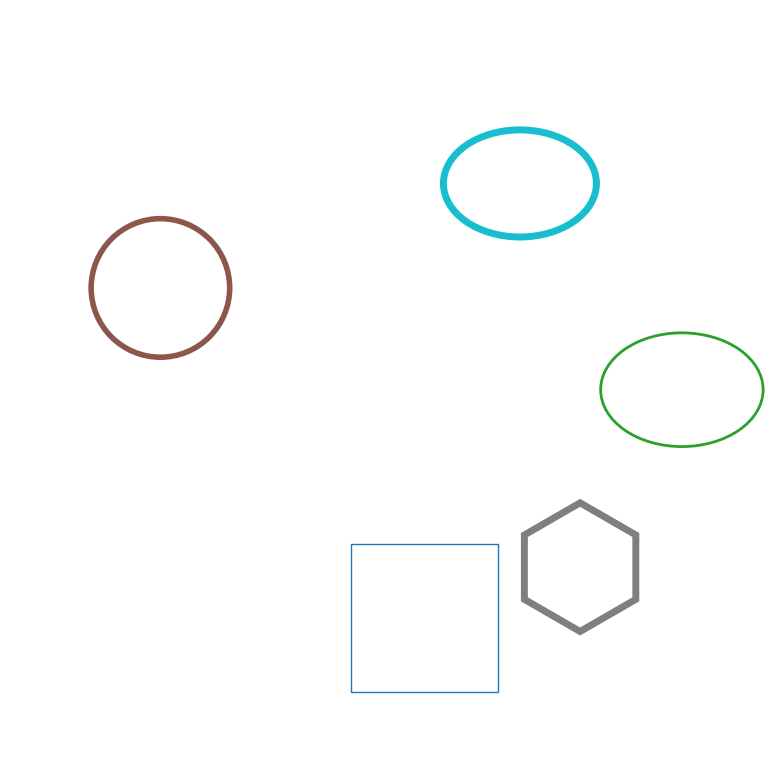[{"shape": "square", "thickness": 0.5, "radius": 0.48, "center": [0.551, 0.198]}, {"shape": "oval", "thickness": 1, "radius": 0.53, "center": [0.886, 0.494]}, {"shape": "circle", "thickness": 2, "radius": 0.45, "center": [0.208, 0.626]}, {"shape": "hexagon", "thickness": 2.5, "radius": 0.42, "center": [0.753, 0.263]}, {"shape": "oval", "thickness": 2.5, "radius": 0.5, "center": [0.675, 0.762]}]